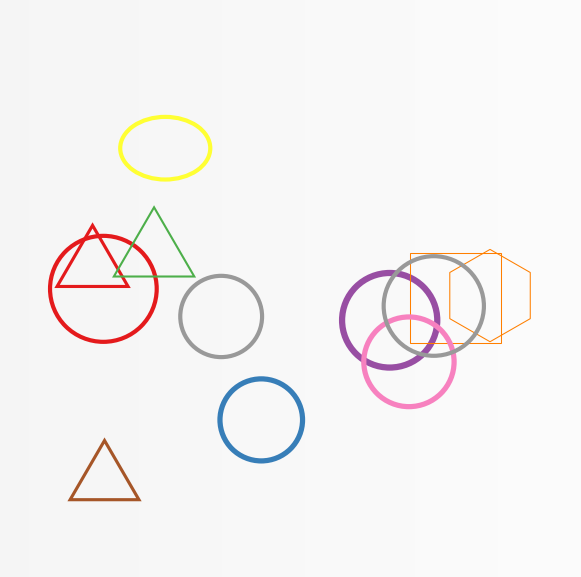[{"shape": "circle", "thickness": 2, "radius": 0.46, "center": [0.178, 0.499]}, {"shape": "triangle", "thickness": 1.5, "radius": 0.35, "center": [0.159, 0.538]}, {"shape": "circle", "thickness": 2.5, "radius": 0.36, "center": [0.449, 0.272]}, {"shape": "triangle", "thickness": 1, "radius": 0.4, "center": [0.265, 0.56]}, {"shape": "circle", "thickness": 3, "radius": 0.41, "center": [0.67, 0.445]}, {"shape": "hexagon", "thickness": 0.5, "radius": 0.4, "center": [0.843, 0.487]}, {"shape": "square", "thickness": 0.5, "radius": 0.39, "center": [0.784, 0.483]}, {"shape": "oval", "thickness": 2, "radius": 0.39, "center": [0.284, 0.743]}, {"shape": "triangle", "thickness": 1.5, "radius": 0.34, "center": [0.18, 0.168]}, {"shape": "circle", "thickness": 2.5, "radius": 0.39, "center": [0.704, 0.373]}, {"shape": "circle", "thickness": 2, "radius": 0.43, "center": [0.746, 0.469]}, {"shape": "circle", "thickness": 2, "radius": 0.35, "center": [0.381, 0.451]}]